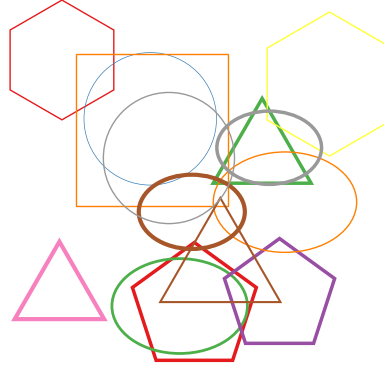[{"shape": "pentagon", "thickness": 2.5, "radius": 0.85, "center": [0.505, 0.201]}, {"shape": "hexagon", "thickness": 1, "radius": 0.78, "center": [0.161, 0.844]}, {"shape": "circle", "thickness": 0.5, "radius": 0.86, "center": [0.39, 0.691]}, {"shape": "triangle", "thickness": 2.5, "radius": 0.73, "center": [0.681, 0.598]}, {"shape": "oval", "thickness": 2, "radius": 0.88, "center": [0.467, 0.205]}, {"shape": "pentagon", "thickness": 2.5, "radius": 0.75, "center": [0.726, 0.23]}, {"shape": "oval", "thickness": 1, "radius": 0.93, "center": [0.74, 0.475]}, {"shape": "square", "thickness": 1, "radius": 0.99, "center": [0.395, 0.662]}, {"shape": "hexagon", "thickness": 1, "radius": 0.93, "center": [0.856, 0.782]}, {"shape": "triangle", "thickness": 1.5, "radius": 0.9, "center": [0.572, 0.306]}, {"shape": "oval", "thickness": 3, "radius": 0.69, "center": [0.498, 0.45]}, {"shape": "triangle", "thickness": 3, "radius": 0.67, "center": [0.154, 0.238]}, {"shape": "circle", "thickness": 1, "radius": 0.85, "center": [0.439, 0.59]}, {"shape": "oval", "thickness": 2.5, "radius": 0.68, "center": [0.699, 0.616]}]